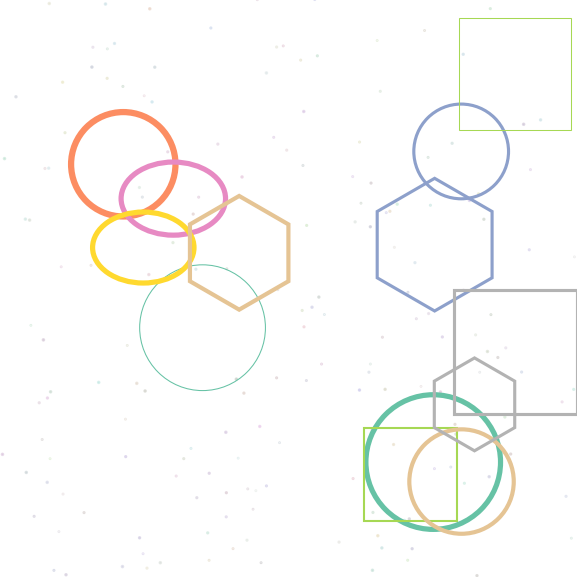[{"shape": "circle", "thickness": 0.5, "radius": 0.54, "center": [0.351, 0.432]}, {"shape": "circle", "thickness": 2.5, "radius": 0.58, "center": [0.75, 0.199]}, {"shape": "circle", "thickness": 3, "radius": 0.45, "center": [0.213, 0.715]}, {"shape": "circle", "thickness": 1.5, "radius": 0.41, "center": [0.799, 0.737]}, {"shape": "hexagon", "thickness": 1.5, "radius": 0.57, "center": [0.753, 0.575]}, {"shape": "oval", "thickness": 2.5, "radius": 0.45, "center": [0.3, 0.655]}, {"shape": "square", "thickness": 0.5, "radius": 0.49, "center": [0.892, 0.87]}, {"shape": "square", "thickness": 1, "radius": 0.4, "center": [0.711, 0.178]}, {"shape": "oval", "thickness": 2.5, "radius": 0.44, "center": [0.248, 0.571]}, {"shape": "hexagon", "thickness": 2, "radius": 0.49, "center": [0.414, 0.561]}, {"shape": "circle", "thickness": 2, "radius": 0.45, "center": [0.799, 0.165]}, {"shape": "hexagon", "thickness": 1.5, "radius": 0.4, "center": [0.822, 0.299]}, {"shape": "square", "thickness": 1.5, "radius": 0.54, "center": [0.892, 0.389]}]